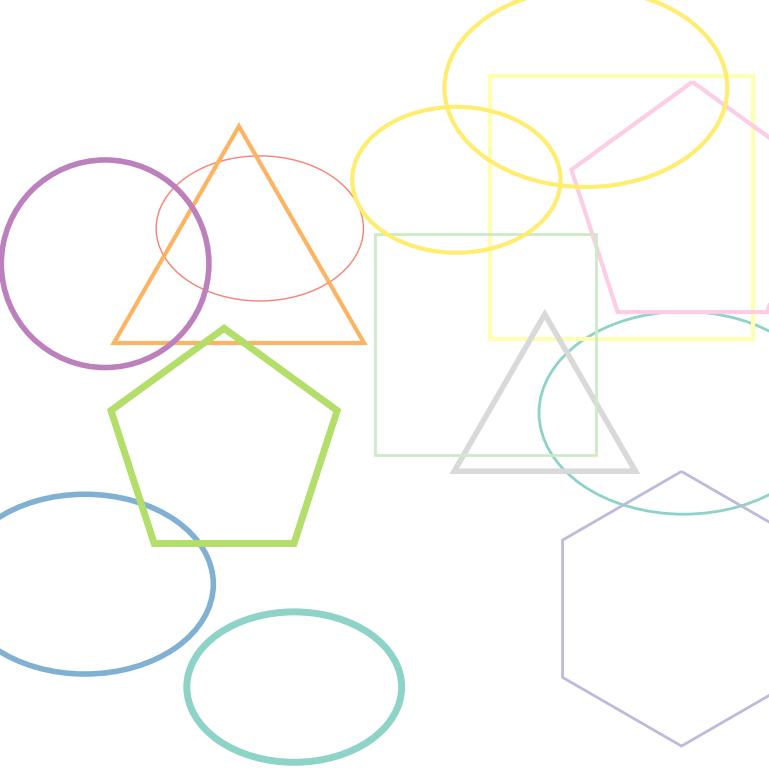[{"shape": "oval", "thickness": 2.5, "radius": 0.7, "center": [0.382, 0.108]}, {"shape": "oval", "thickness": 1, "radius": 0.94, "center": [0.888, 0.464]}, {"shape": "square", "thickness": 1.5, "radius": 0.85, "center": [0.807, 0.73]}, {"shape": "hexagon", "thickness": 1, "radius": 0.89, "center": [0.885, 0.209]}, {"shape": "oval", "thickness": 0.5, "radius": 0.67, "center": [0.337, 0.703]}, {"shape": "oval", "thickness": 2, "radius": 0.83, "center": [0.11, 0.241]}, {"shape": "triangle", "thickness": 1.5, "radius": 0.94, "center": [0.31, 0.648]}, {"shape": "pentagon", "thickness": 2.5, "radius": 0.77, "center": [0.291, 0.419]}, {"shape": "pentagon", "thickness": 1.5, "radius": 0.83, "center": [0.899, 0.728]}, {"shape": "triangle", "thickness": 2, "radius": 0.68, "center": [0.708, 0.456]}, {"shape": "circle", "thickness": 2, "radius": 0.67, "center": [0.137, 0.657]}, {"shape": "square", "thickness": 1, "radius": 0.72, "center": [0.63, 0.553]}, {"shape": "oval", "thickness": 1.5, "radius": 0.92, "center": [0.761, 0.886]}, {"shape": "oval", "thickness": 1.5, "radius": 0.68, "center": [0.593, 0.767]}]